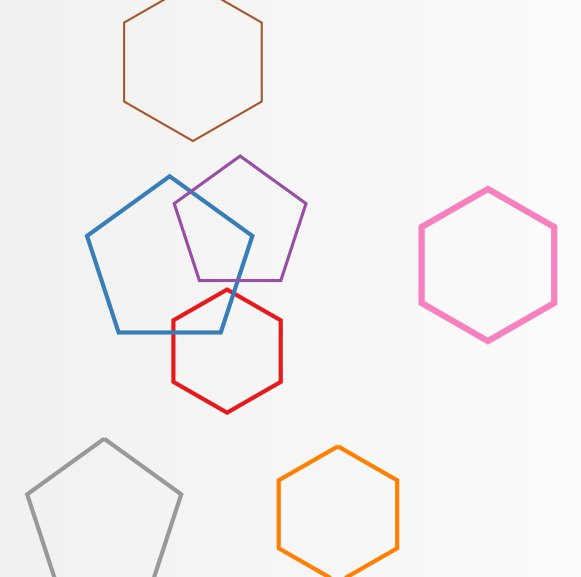[{"shape": "hexagon", "thickness": 2, "radius": 0.53, "center": [0.391, 0.391]}, {"shape": "pentagon", "thickness": 2, "radius": 0.75, "center": [0.292, 0.544]}, {"shape": "pentagon", "thickness": 1.5, "radius": 0.6, "center": [0.413, 0.61]}, {"shape": "hexagon", "thickness": 2, "radius": 0.59, "center": [0.581, 0.109]}, {"shape": "hexagon", "thickness": 1, "radius": 0.68, "center": [0.332, 0.892]}, {"shape": "hexagon", "thickness": 3, "radius": 0.66, "center": [0.839, 0.54]}, {"shape": "pentagon", "thickness": 2, "radius": 0.7, "center": [0.179, 0.1]}]